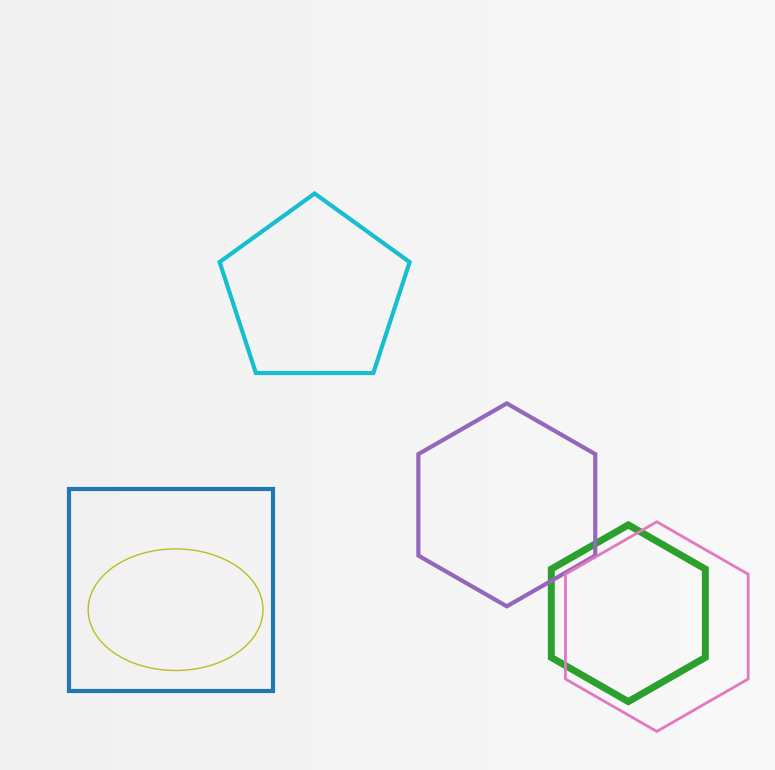[{"shape": "square", "thickness": 1.5, "radius": 0.66, "center": [0.22, 0.234]}, {"shape": "hexagon", "thickness": 2.5, "radius": 0.57, "center": [0.811, 0.204]}, {"shape": "hexagon", "thickness": 1.5, "radius": 0.66, "center": [0.654, 0.344]}, {"shape": "hexagon", "thickness": 1, "radius": 0.68, "center": [0.847, 0.186]}, {"shape": "oval", "thickness": 0.5, "radius": 0.56, "center": [0.227, 0.208]}, {"shape": "pentagon", "thickness": 1.5, "radius": 0.64, "center": [0.406, 0.62]}]